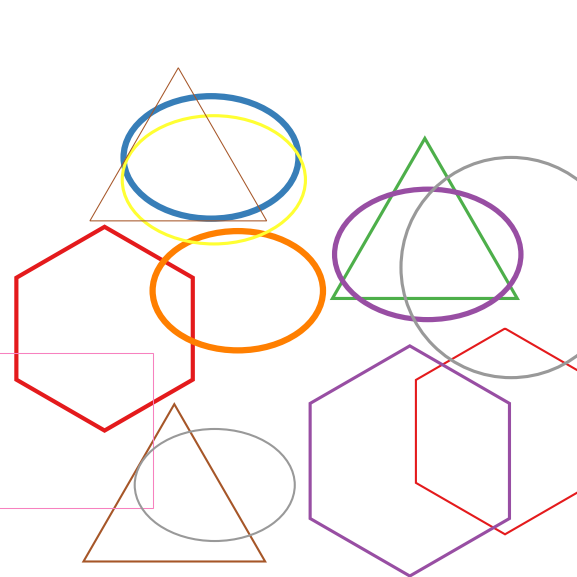[{"shape": "hexagon", "thickness": 1, "radius": 0.89, "center": [0.875, 0.252]}, {"shape": "hexagon", "thickness": 2, "radius": 0.88, "center": [0.181, 0.43]}, {"shape": "oval", "thickness": 3, "radius": 0.76, "center": [0.365, 0.727]}, {"shape": "triangle", "thickness": 1.5, "radius": 0.92, "center": [0.736, 0.575]}, {"shape": "oval", "thickness": 2.5, "radius": 0.81, "center": [0.741, 0.559]}, {"shape": "hexagon", "thickness": 1.5, "radius": 1.0, "center": [0.71, 0.201]}, {"shape": "oval", "thickness": 3, "radius": 0.74, "center": [0.412, 0.496]}, {"shape": "oval", "thickness": 1.5, "radius": 0.79, "center": [0.37, 0.688]}, {"shape": "triangle", "thickness": 0.5, "radius": 0.88, "center": [0.309, 0.705]}, {"shape": "triangle", "thickness": 1, "radius": 0.91, "center": [0.302, 0.118]}, {"shape": "square", "thickness": 0.5, "radius": 0.67, "center": [0.131, 0.254]}, {"shape": "oval", "thickness": 1, "radius": 0.69, "center": [0.372, 0.159]}, {"shape": "circle", "thickness": 1.5, "radius": 0.95, "center": [0.885, 0.536]}]